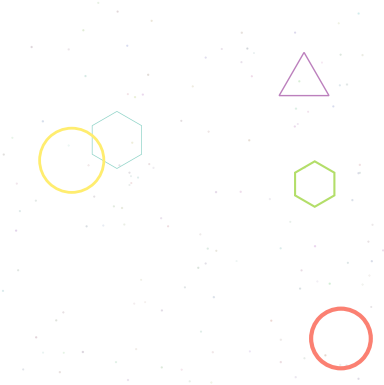[{"shape": "hexagon", "thickness": 0.5, "radius": 0.37, "center": [0.304, 0.636]}, {"shape": "circle", "thickness": 3, "radius": 0.39, "center": [0.886, 0.121]}, {"shape": "hexagon", "thickness": 1.5, "radius": 0.29, "center": [0.817, 0.522]}, {"shape": "triangle", "thickness": 1, "radius": 0.37, "center": [0.79, 0.789]}, {"shape": "circle", "thickness": 2, "radius": 0.42, "center": [0.186, 0.584]}]